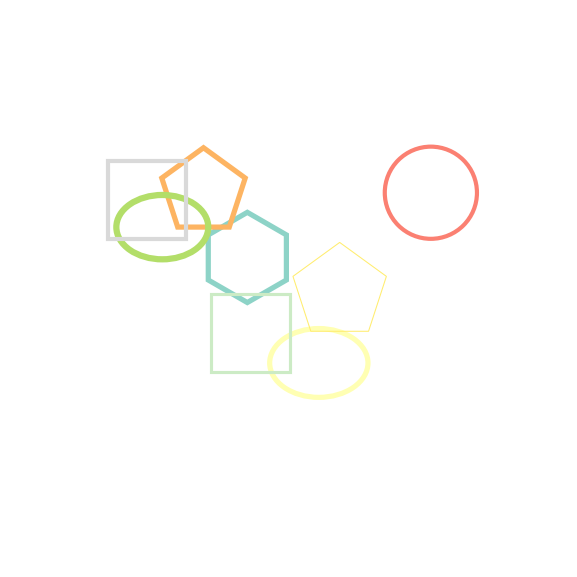[{"shape": "hexagon", "thickness": 2.5, "radius": 0.39, "center": [0.428, 0.553]}, {"shape": "oval", "thickness": 2.5, "radius": 0.43, "center": [0.552, 0.371]}, {"shape": "circle", "thickness": 2, "radius": 0.4, "center": [0.746, 0.665]}, {"shape": "pentagon", "thickness": 2.5, "radius": 0.38, "center": [0.352, 0.667]}, {"shape": "oval", "thickness": 3, "radius": 0.4, "center": [0.281, 0.606]}, {"shape": "square", "thickness": 2, "radius": 0.34, "center": [0.255, 0.653]}, {"shape": "square", "thickness": 1.5, "radius": 0.34, "center": [0.434, 0.422]}, {"shape": "pentagon", "thickness": 0.5, "radius": 0.43, "center": [0.588, 0.494]}]